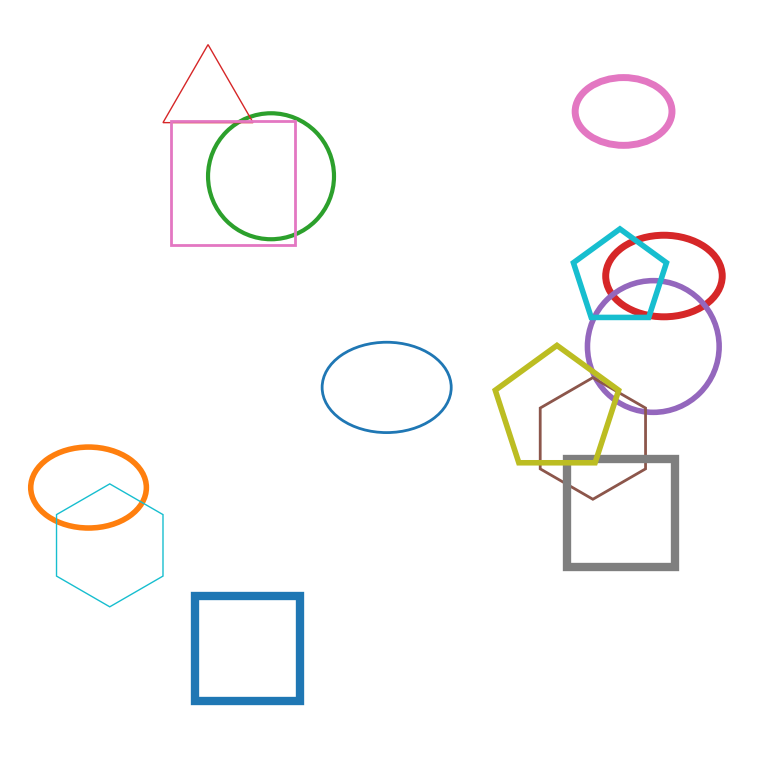[{"shape": "square", "thickness": 3, "radius": 0.34, "center": [0.321, 0.158]}, {"shape": "oval", "thickness": 1, "radius": 0.42, "center": [0.502, 0.497]}, {"shape": "oval", "thickness": 2, "radius": 0.38, "center": [0.115, 0.367]}, {"shape": "circle", "thickness": 1.5, "radius": 0.41, "center": [0.352, 0.771]}, {"shape": "oval", "thickness": 2.5, "radius": 0.38, "center": [0.862, 0.642]}, {"shape": "triangle", "thickness": 0.5, "radius": 0.34, "center": [0.27, 0.875]}, {"shape": "circle", "thickness": 2, "radius": 0.43, "center": [0.848, 0.55]}, {"shape": "hexagon", "thickness": 1, "radius": 0.39, "center": [0.77, 0.431]}, {"shape": "oval", "thickness": 2.5, "radius": 0.31, "center": [0.81, 0.855]}, {"shape": "square", "thickness": 1, "radius": 0.4, "center": [0.303, 0.762]}, {"shape": "square", "thickness": 3, "radius": 0.35, "center": [0.806, 0.334]}, {"shape": "pentagon", "thickness": 2, "radius": 0.42, "center": [0.723, 0.467]}, {"shape": "hexagon", "thickness": 0.5, "radius": 0.4, "center": [0.143, 0.292]}, {"shape": "pentagon", "thickness": 2, "radius": 0.32, "center": [0.805, 0.639]}]